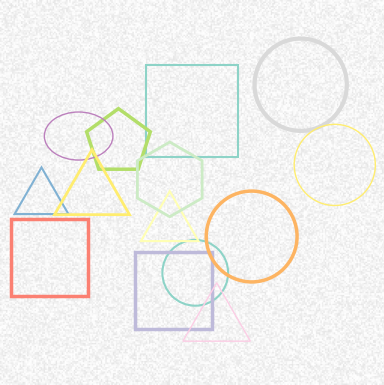[{"shape": "circle", "thickness": 1.5, "radius": 0.43, "center": [0.507, 0.291]}, {"shape": "square", "thickness": 1.5, "radius": 0.6, "center": [0.498, 0.711]}, {"shape": "triangle", "thickness": 1.5, "radius": 0.43, "center": [0.441, 0.417]}, {"shape": "square", "thickness": 2.5, "radius": 0.51, "center": [0.451, 0.245]}, {"shape": "square", "thickness": 2.5, "radius": 0.5, "center": [0.128, 0.331]}, {"shape": "triangle", "thickness": 1.5, "radius": 0.4, "center": [0.108, 0.484]}, {"shape": "circle", "thickness": 2.5, "radius": 0.59, "center": [0.654, 0.386]}, {"shape": "pentagon", "thickness": 2.5, "radius": 0.44, "center": [0.308, 0.631]}, {"shape": "triangle", "thickness": 1, "radius": 0.51, "center": [0.563, 0.164]}, {"shape": "circle", "thickness": 3, "radius": 0.6, "center": [0.781, 0.78]}, {"shape": "oval", "thickness": 1, "radius": 0.45, "center": [0.204, 0.647]}, {"shape": "hexagon", "thickness": 2, "radius": 0.49, "center": [0.441, 0.534]}, {"shape": "triangle", "thickness": 2, "radius": 0.56, "center": [0.239, 0.499]}, {"shape": "circle", "thickness": 1, "radius": 0.53, "center": [0.87, 0.572]}]